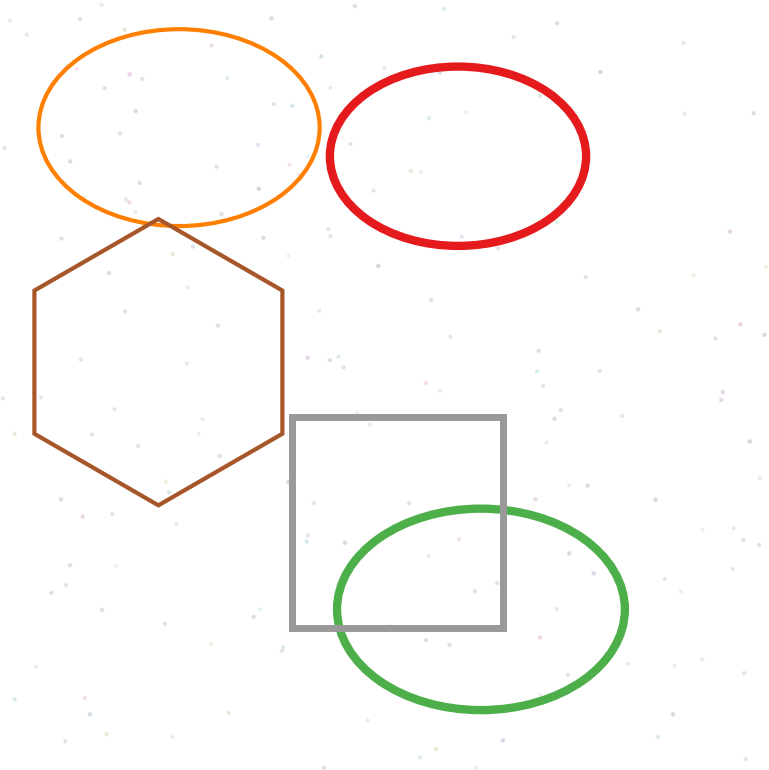[{"shape": "oval", "thickness": 3, "radius": 0.83, "center": [0.595, 0.797]}, {"shape": "oval", "thickness": 3, "radius": 0.93, "center": [0.625, 0.209]}, {"shape": "oval", "thickness": 1.5, "radius": 0.91, "center": [0.233, 0.834]}, {"shape": "hexagon", "thickness": 1.5, "radius": 0.93, "center": [0.206, 0.53]}, {"shape": "square", "thickness": 2.5, "radius": 0.68, "center": [0.517, 0.322]}]